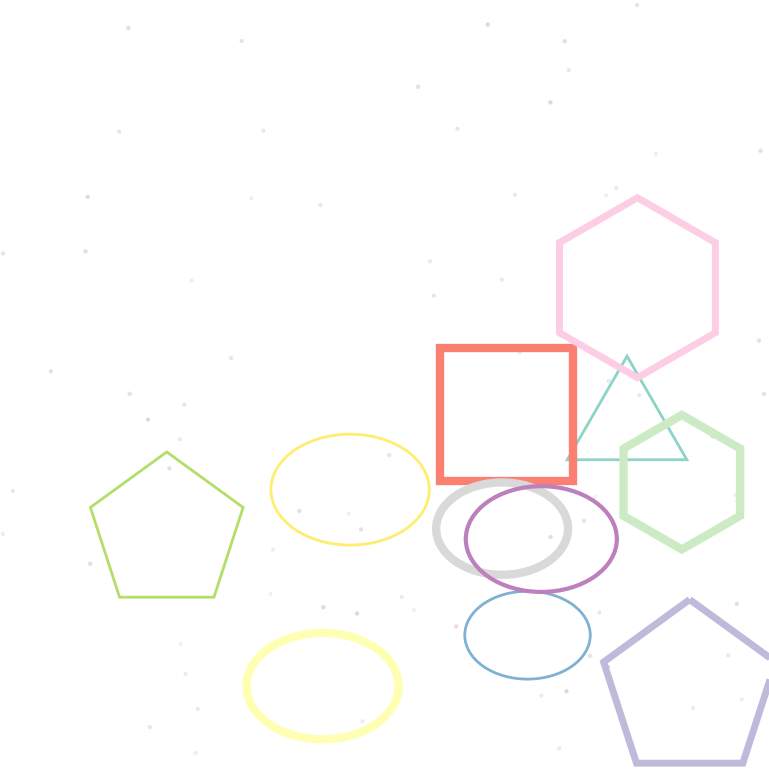[{"shape": "triangle", "thickness": 1, "radius": 0.45, "center": [0.814, 0.448]}, {"shape": "oval", "thickness": 3, "radius": 0.49, "center": [0.419, 0.109]}, {"shape": "pentagon", "thickness": 2.5, "radius": 0.59, "center": [0.896, 0.104]}, {"shape": "square", "thickness": 3, "radius": 0.43, "center": [0.657, 0.462]}, {"shape": "oval", "thickness": 1, "radius": 0.41, "center": [0.685, 0.175]}, {"shape": "pentagon", "thickness": 1, "radius": 0.52, "center": [0.217, 0.309]}, {"shape": "hexagon", "thickness": 2.5, "radius": 0.58, "center": [0.828, 0.626]}, {"shape": "oval", "thickness": 3, "radius": 0.43, "center": [0.652, 0.313]}, {"shape": "oval", "thickness": 1.5, "radius": 0.49, "center": [0.703, 0.3]}, {"shape": "hexagon", "thickness": 3, "radius": 0.44, "center": [0.886, 0.374]}, {"shape": "oval", "thickness": 1, "radius": 0.51, "center": [0.455, 0.364]}]